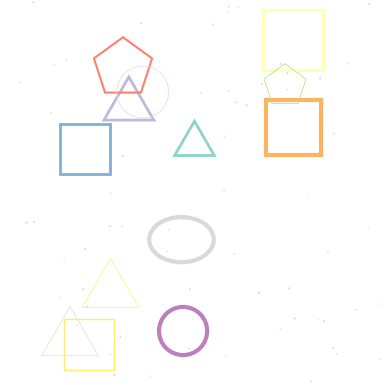[{"shape": "triangle", "thickness": 2, "radius": 0.3, "center": [0.505, 0.626]}, {"shape": "square", "thickness": 2, "radius": 0.39, "center": [0.761, 0.896]}, {"shape": "triangle", "thickness": 2, "radius": 0.37, "center": [0.335, 0.725]}, {"shape": "pentagon", "thickness": 1.5, "radius": 0.4, "center": [0.319, 0.824]}, {"shape": "square", "thickness": 2, "radius": 0.32, "center": [0.221, 0.613]}, {"shape": "square", "thickness": 3, "radius": 0.36, "center": [0.763, 0.669]}, {"shape": "pentagon", "thickness": 0.5, "radius": 0.29, "center": [0.74, 0.777]}, {"shape": "circle", "thickness": 0.5, "radius": 0.34, "center": [0.371, 0.761]}, {"shape": "oval", "thickness": 3, "radius": 0.42, "center": [0.471, 0.378]}, {"shape": "circle", "thickness": 3, "radius": 0.31, "center": [0.476, 0.14]}, {"shape": "triangle", "thickness": 0.5, "radius": 0.43, "center": [0.182, 0.118]}, {"shape": "triangle", "thickness": 0.5, "radius": 0.43, "center": [0.287, 0.244]}, {"shape": "square", "thickness": 1, "radius": 0.33, "center": [0.231, 0.106]}]